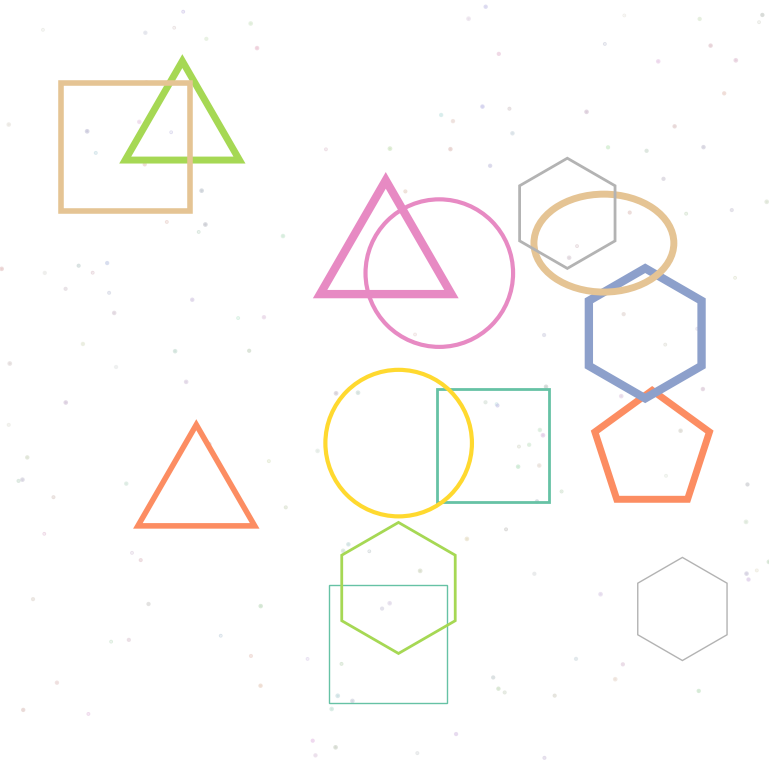[{"shape": "square", "thickness": 1, "radius": 0.37, "center": [0.64, 0.421]}, {"shape": "square", "thickness": 0.5, "radius": 0.38, "center": [0.504, 0.164]}, {"shape": "triangle", "thickness": 2, "radius": 0.44, "center": [0.255, 0.361]}, {"shape": "pentagon", "thickness": 2.5, "radius": 0.39, "center": [0.847, 0.415]}, {"shape": "hexagon", "thickness": 3, "radius": 0.42, "center": [0.838, 0.567]}, {"shape": "circle", "thickness": 1.5, "radius": 0.48, "center": [0.571, 0.645]}, {"shape": "triangle", "thickness": 3, "radius": 0.49, "center": [0.501, 0.667]}, {"shape": "triangle", "thickness": 2.5, "radius": 0.43, "center": [0.237, 0.835]}, {"shape": "hexagon", "thickness": 1, "radius": 0.43, "center": [0.518, 0.236]}, {"shape": "circle", "thickness": 1.5, "radius": 0.48, "center": [0.518, 0.425]}, {"shape": "square", "thickness": 2, "radius": 0.42, "center": [0.163, 0.809]}, {"shape": "oval", "thickness": 2.5, "radius": 0.45, "center": [0.784, 0.684]}, {"shape": "hexagon", "thickness": 1, "radius": 0.36, "center": [0.737, 0.723]}, {"shape": "hexagon", "thickness": 0.5, "radius": 0.33, "center": [0.886, 0.209]}]